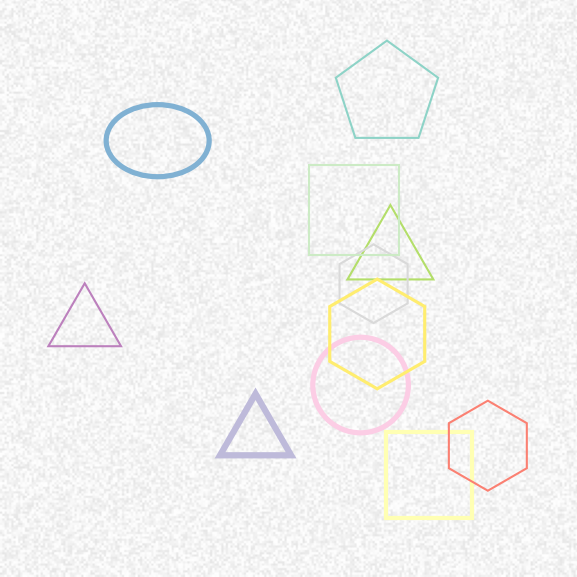[{"shape": "pentagon", "thickness": 1, "radius": 0.47, "center": [0.67, 0.836]}, {"shape": "square", "thickness": 2, "radius": 0.37, "center": [0.743, 0.177]}, {"shape": "triangle", "thickness": 3, "radius": 0.36, "center": [0.443, 0.246]}, {"shape": "hexagon", "thickness": 1, "radius": 0.39, "center": [0.845, 0.227]}, {"shape": "oval", "thickness": 2.5, "radius": 0.45, "center": [0.273, 0.756]}, {"shape": "triangle", "thickness": 1, "radius": 0.43, "center": [0.676, 0.558]}, {"shape": "circle", "thickness": 2.5, "radius": 0.41, "center": [0.624, 0.332]}, {"shape": "hexagon", "thickness": 1, "radius": 0.34, "center": [0.647, 0.508]}, {"shape": "triangle", "thickness": 1, "radius": 0.36, "center": [0.147, 0.436]}, {"shape": "square", "thickness": 1, "radius": 0.39, "center": [0.613, 0.635]}, {"shape": "hexagon", "thickness": 1.5, "radius": 0.47, "center": [0.653, 0.421]}]